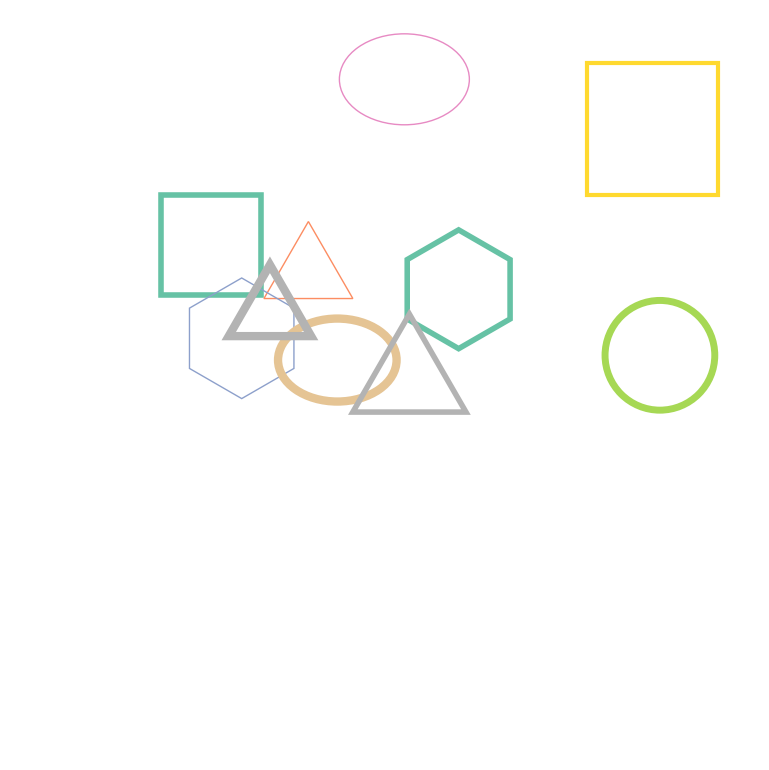[{"shape": "square", "thickness": 2, "radius": 0.33, "center": [0.274, 0.682]}, {"shape": "hexagon", "thickness": 2, "radius": 0.39, "center": [0.596, 0.624]}, {"shape": "triangle", "thickness": 0.5, "radius": 0.33, "center": [0.401, 0.646]}, {"shape": "hexagon", "thickness": 0.5, "radius": 0.39, "center": [0.314, 0.561]}, {"shape": "oval", "thickness": 0.5, "radius": 0.42, "center": [0.525, 0.897]}, {"shape": "circle", "thickness": 2.5, "radius": 0.36, "center": [0.857, 0.539]}, {"shape": "square", "thickness": 1.5, "radius": 0.43, "center": [0.847, 0.832]}, {"shape": "oval", "thickness": 3, "radius": 0.38, "center": [0.438, 0.532]}, {"shape": "triangle", "thickness": 2, "radius": 0.42, "center": [0.532, 0.507]}, {"shape": "triangle", "thickness": 3, "radius": 0.31, "center": [0.351, 0.594]}]